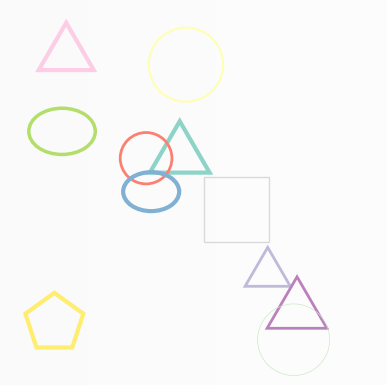[{"shape": "triangle", "thickness": 3, "radius": 0.44, "center": [0.464, 0.596]}, {"shape": "circle", "thickness": 1.5, "radius": 0.48, "center": [0.48, 0.832]}, {"shape": "triangle", "thickness": 2, "radius": 0.34, "center": [0.691, 0.29]}, {"shape": "circle", "thickness": 2, "radius": 0.33, "center": [0.377, 0.589]}, {"shape": "oval", "thickness": 3, "radius": 0.36, "center": [0.39, 0.502]}, {"shape": "oval", "thickness": 2.5, "radius": 0.43, "center": [0.16, 0.659]}, {"shape": "triangle", "thickness": 3, "radius": 0.41, "center": [0.171, 0.859]}, {"shape": "square", "thickness": 1, "radius": 0.42, "center": [0.611, 0.455]}, {"shape": "triangle", "thickness": 2, "radius": 0.45, "center": [0.767, 0.192]}, {"shape": "circle", "thickness": 0.5, "radius": 0.47, "center": [0.758, 0.118]}, {"shape": "pentagon", "thickness": 3, "radius": 0.39, "center": [0.14, 0.161]}]